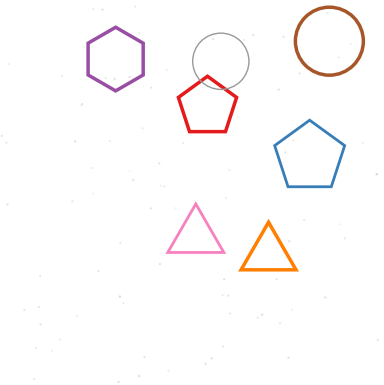[{"shape": "pentagon", "thickness": 2.5, "radius": 0.4, "center": [0.539, 0.722]}, {"shape": "pentagon", "thickness": 2, "radius": 0.48, "center": [0.804, 0.592]}, {"shape": "hexagon", "thickness": 2.5, "radius": 0.41, "center": [0.3, 0.847]}, {"shape": "triangle", "thickness": 2.5, "radius": 0.41, "center": [0.698, 0.34]}, {"shape": "circle", "thickness": 2.5, "radius": 0.44, "center": [0.856, 0.893]}, {"shape": "triangle", "thickness": 2, "radius": 0.42, "center": [0.509, 0.386]}, {"shape": "circle", "thickness": 1, "radius": 0.37, "center": [0.574, 0.841]}]